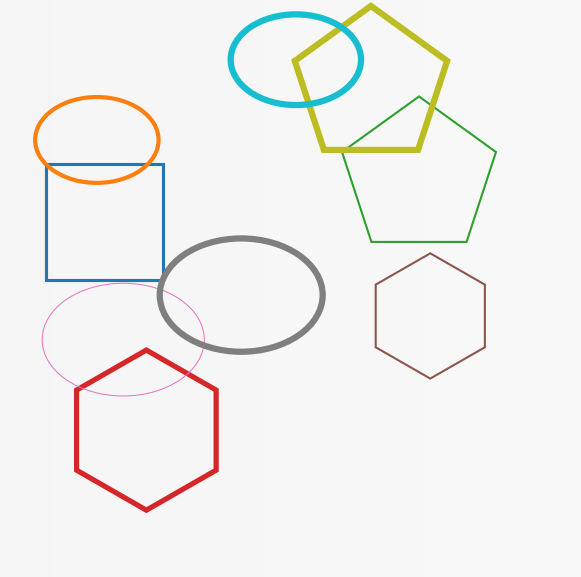[{"shape": "square", "thickness": 1.5, "radius": 0.5, "center": [0.179, 0.615]}, {"shape": "oval", "thickness": 2, "radius": 0.53, "center": [0.167, 0.757]}, {"shape": "pentagon", "thickness": 1, "radius": 0.7, "center": [0.721, 0.693]}, {"shape": "hexagon", "thickness": 2.5, "radius": 0.69, "center": [0.252, 0.254]}, {"shape": "hexagon", "thickness": 1, "radius": 0.54, "center": [0.74, 0.452]}, {"shape": "oval", "thickness": 0.5, "radius": 0.7, "center": [0.212, 0.411]}, {"shape": "oval", "thickness": 3, "radius": 0.7, "center": [0.415, 0.488]}, {"shape": "pentagon", "thickness": 3, "radius": 0.69, "center": [0.638, 0.851]}, {"shape": "oval", "thickness": 3, "radius": 0.56, "center": [0.509, 0.896]}]